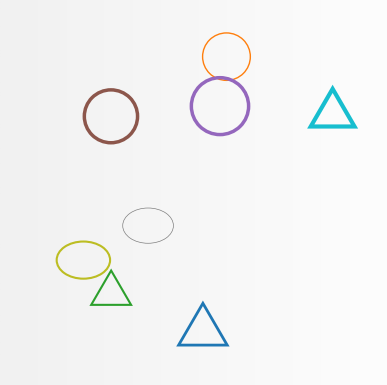[{"shape": "triangle", "thickness": 2, "radius": 0.36, "center": [0.524, 0.14]}, {"shape": "circle", "thickness": 1, "radius": 0.31, "center": [0.584, 0.853]}, {"shape": "triangle", "thickness": 1.5, "radius": 0.3, "center": [0.287, 0.238]}, {"shape": "circle", "thickness": 2.5, "radius": 0.37, "center": [0.568, 0.724]}, {"shape": "circle", "thickness": 2.5, "radius": 0.34, "center": [0.286, 0.698]}, {"shape": "oval", "thickness": 0.5, "radius": 0.33, "center": [0.382, 0.414]}, {"shape": "oval", "thickness": 1.5, "radius": 0.34, "center": [0.215, 0.324]}, {"shape": "triangle", "thickness": 3, "radius": 0.33, "center": [0.858, 0.704]}]